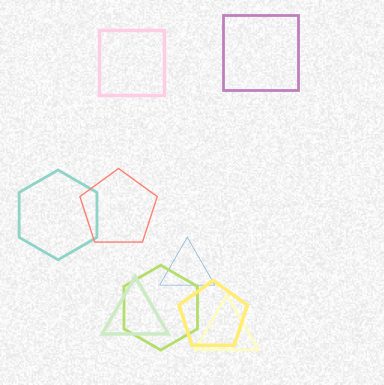[{"shape": "hexagon", "thickness": 2, "radius": 0.58, "center": [0.151, 0.442]}, {"shape": "triangle", "thickness": 1.5, "radius": 0.47, "center": [0.589, 0.139]}, {"shape": "pentagon", "thickness": 1, "radius": 0.53, "center": [0.308, 0.457]}, {"shape": "triangle", "thickness": 0.5, "radius": 0.41, "center": [0.486, 0.301]}, {"shape": "hexagon", "thickness": 2, "radius": 0.55, "center": [0.417, 0.201]}, {"shape": "square", "thickness": 2.5, "radius": 0.42, "center": [0.341, 0.838]}, {"shape": "square", "thickness": 2, "radius": 0.49, "center": [0.676, 0.863]}, {"shape": "triangle", "thickness": 2.5, "radius": 0.5, "center": [0.351, 0.182]}, {"shape": "pentagon", "thickness": 2.5, "radius": 0.47, "center": [0.554, 0.179]}]